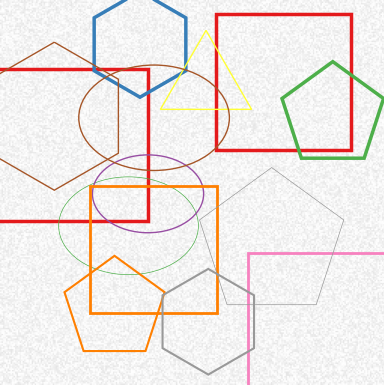[{"shape": "square", "thickness": 2.5, "radius": 0.88, "center": [0.737, 0.786]}, {"shape": "square", "thickness": 2.5, "radius": 0.99, "center": [0.188, 0.623]}, {"shape": "hexagon", "thickness": 2.5, "radius": 0.69, "center": [0.364, 0.885]}, {"shape": "pentagon", "thickness": 2.5, "radius": 0.69, "center": [0.864, 0.701]}, {"shape": "oval", "thickness": 0.5, "radius": 0.91, "center": [0.334, 0.414]}, {"shape": "oval", "thickness": 1, "radius": 0.72, "center": [0.384, 0.497]}, {"shape": "pentagon", "thickness": 1.5, "radius": 0.68, "center": [0.298, 0.199]}, {"shape": "square", "thickness": 2, "radius": 0.82, "center": [0.399, 0.352]}, {"shape": "triangle", "thickness": 1, "radius": 0.68, "center": [0.535, 0.784]}, {"shape": "hexagon", "thickness": 1, "radius": 0.96, "center": [0.141, 0.698]}, {"shape": "oval", "thickness": 1, "radius": 0.98, "center": [0.4, 0.694]}, {"shape": "square", "thickness": 2, "radius": 0.91, "center": [0.826, 0.161]}, {"shape": "hexagon", "thickness": 1.5, "radius": 0.69, "center": [0.541, 0.164]}, {"shape": "pentagon", "thickness": 0.5, "radius": 0.98, "center": [0.706, 0.368]}]